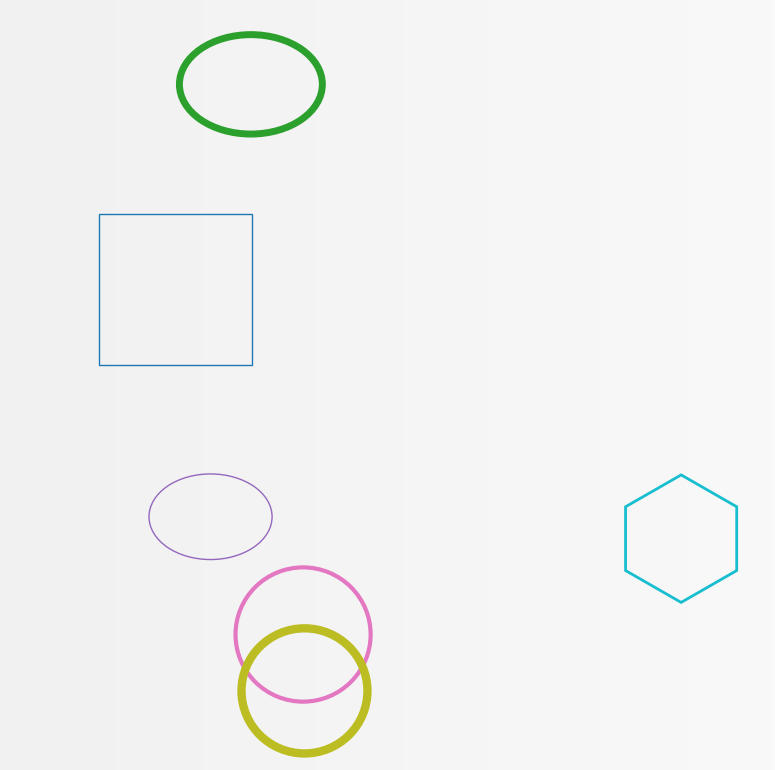[{"shape": "square", "thickness": 0.5, "radius": 0.49, "center": [0.227, 0.624]}, {"shape": "oval", "thickness": 2.5, "radius": 0.46, "center": [0.324, 0.89]}, {"shape": "oval", "thickness": 0.5, "radius": 0.4, "center": [0.272, 0.329]}, {"shape": "circle", "thickness": 1.5, "radius": 0.44, "center": [0.391, 0.176]}, {"shape": "circle", "thickness": 3, "radius": 0.41, "center": [0.393, 0.103]}, {"shape": "hexagon", "thickness": 1, "radius": 0.41, "center": [0.879, 0.3]}]